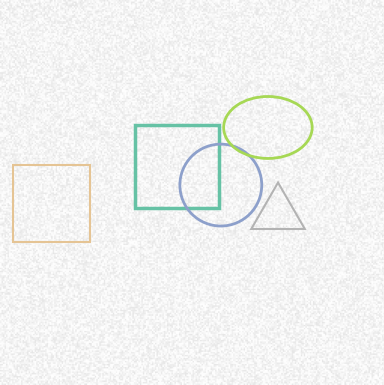[{"shape": "square", "thickness": 2.5, "radius": 0.54, "center": [0.46, 0.567]}, {"shape": "circle", "thickness": 2, "radius": 0.53, "center": [0.574, 0.519]}, {"shape": "oval", "thickness": 2, "radius": 0.57, "center": [0.696, 0.669]}, {"shape": "square", "thickness": 1.5, "radius": 0.5, "center": [0.133, 0.473]}, {"shape": "triangle", "thickness": 1.5, "radius": 0.4, "center": [0.722, 0.445]}]